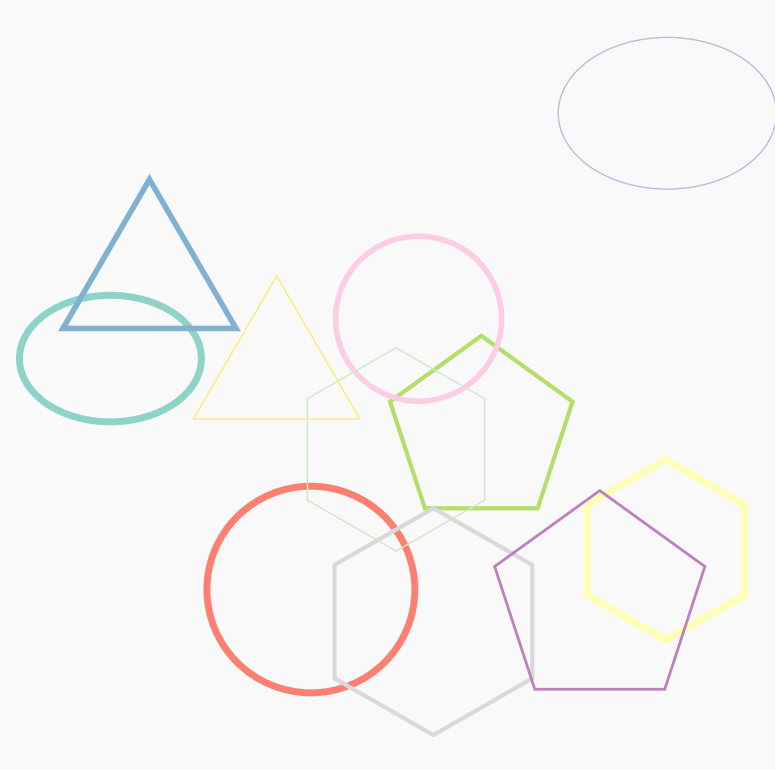[{"shape": "oval", "thickness": 2.5, "radius": 0.59, "center": [0.142, 0.534]}, {"shape": "hexagon", "thickness": 2.5, "radius": 0.59, "center": [0.859, 0.286]}, {"shape": "oval", "thickness": 0.5, "radius": 0.7, "center": [0.861, 0.853]}, {"shape": "circle", "thickness": 2.5, "radius": 0.67, "center": [0.401, 0.234]}, {"shape": "triangle", "thickness": 2, "radius": 0.64, "center": [0.193, 0.638]}, {"shape": "pentagon", "thickness": 1.5, "radius": 0.62, "center": [0.621, 0.44]}, {"shape": "circle", "thickness": 2, "radius": 0.54, "center": [0.54, 0.586]}, {"shape": "hexagon", "thickness": 1.5, "radius": 0.74, "center": [0.559, 0.193]}, {"shape": "pentagon", "thickness": 1, "radius": 0.71, "center": [0.774, 0.22]}, {"shape": "hexagon", "thickness": 0.5, "radius": 0.66, "center": [0.511, 0.416]}, {"shape": "triangle", "thickness": 0.5, "radius": 0.62, "center": [0.357, 0.518]}]